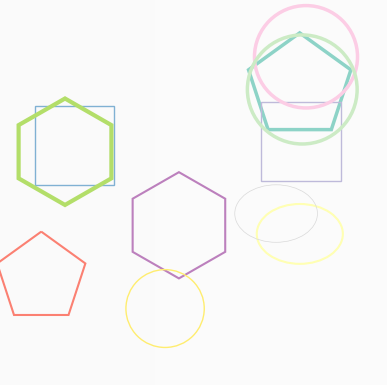[{"shape": "pentagon", "thickness": 2.5, "radius": 0.69, "center": [0.773, 0.776]}, {"shape": "oval", "thickness": 1.5, "radius": 0.56, "center": [0.774, 0.392]}, {"shape": "square", "thickness": 1, "radius": 0.51, "center": [0.777, 0.632]}, {"shape": "pentagon", "thickness": 1.5, "radius": 0.6, "center": [0.106, 0.279]}, {"shape": "square", "thickness": 1, "radius": 0.51, "center": [0.192, 0.622]}, {"shape": "hexagon", "thickness": 3, "radius": 0.69, "center": [0.168, 0.606]}, {"shape": "circle", "thickness": 2.5, "radius": 0.66, "center": [0.79, 0.853]}, {"shape": "oval", "thickness": 0.5, "radius": 0.53, "center": [0.713, 0.445]}, {"shape": "hexagon", "thickness": 1.5, "radius": 0.69, "center": [0.462, 0.415]}, {"shape": "circle", "thickness": 2.5, "radius": 0.71, "center": [0.78, 0.768]}, {"shape": "circle", "thickness": 1, "radius": 0.51, "center": [0.426, 0.199]}]